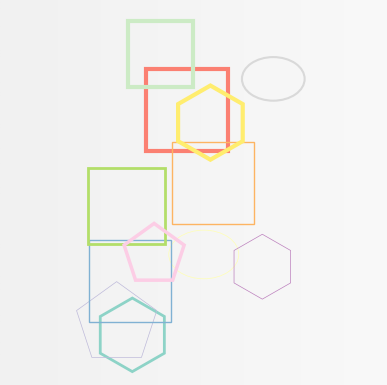[{"shape": "hexagon", "thickness": 2, "radius": 0.48, "center": [0.341, 0.13]}, {"shape": "oval", "thickness": 0.5, "radius": 0.45, "center": [0.526, 0.339]}, {"shape": "pentagon", "thickness": 0.5, "radius": 0.54, "center": [0.301, 0.16]}, {"shape": "square", "thickness": 3, "radius": 0.53, "center": [0.482, 0.714]}, {"shape": "square", "thickness": 1, "radius": 0.53, "center": [0.336, 0.27]}, {"shape": "square", "thickness": 1, "radius": 0.53, "center": [0.55, 0.524]}, {"shape": "square", "thickness": 2, "radius": 0.49, "center": [0.327, 0.464]}, {"shape": "pentagon", "thickness": 2.5, "radius": 0.41, "center": [0.398, 0.338]}, {"shape": "oval", "thickness": 1.5, "radius": 0.4, "center": [0.705, 0.795]}, {"shape": "hexagon", "thickness": 0.5, "radius": 0.42, "center": [0.677, 0.307]}, {"shape": "square", "thickness": 3, "radius": 0.42, "center": [0.415, 0.86]}, {"shape": "hexagon", "thickness": 3, "radius": 0.48, "center": [0.543, 0.682]}]